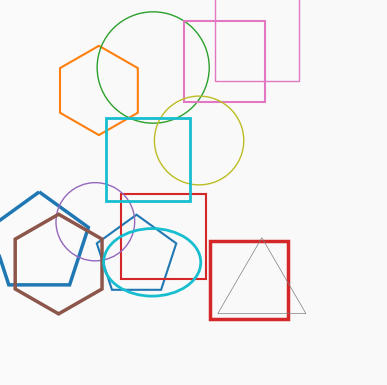[{"shape": "pentagon", "thickness": 1.5, "radius": 0.54, "center": [0.352, 0.334]}, {"shape": "pentagon", "thickness": 2.5, "radius": 0.67, "center": [0.101, 0.368]}, {"shape": "hexagon", "thickness": 1.5, "radius": 0.58, "center": [0.255, 0.765]}, {"shape": "circle", "thickness": 1, "radius": 0.72, "center": [0.395, 0.825]}, {"shape": "square", "thickness": 2.5, "radius": 0.5, "center": [0.643, 0.273]}, {"shape": "square", "thickness": 1.5, "radius": 0.55, "center": [0.422, 0.385]}, {"shape": "circle", "thickness": 1, "radius": 0.51, "center": [0.246, 0.424]}, {"shape": "hexagon", "thickness": 2.5, "radius": 0.65, "center": [0.151, 0.314]}, {"shape": "square", "thickness": 1.5, "radius": 0.53, "center": [0.579, 0.84]}, {"shape": "square", "thickness": 1, "radius": 0.54, "center": [0.663, 0.899]}, {"shape": "triangle", "thickness": 0.5, "radius": 0.66, "center": [0.676, 0.251]}, {"shape": "circle", "thickness": 1, "radius": 0.58, "center": [0.514, 0.635]}, {"shape": "oval", "thickness": 2, "radius": 0.63, "center": [0.393, 0.319]}, {"shape": "square", "thickness": 2, "radius": 0.54, "center": [0.381, 0.586]}]